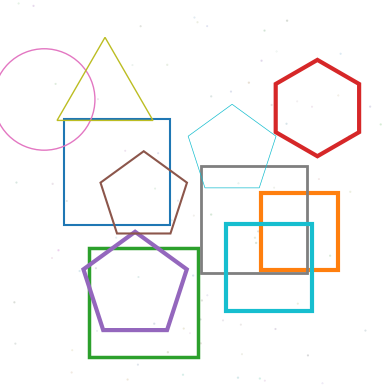[{"shape": "square", "thickness": 1.5, "radius": 0.69, "center": [0.303, 0.553]}, {"shape": "square", "thickness": 3, "radius": 0.5, "center": [0.777, 0.399]}, {"shape": "square", "thickness": 2.5, "radius": 0.71, "center": [0.372, 0.214]}, {"shape": "hexagon", "thickness": 3, "radius": 0.63, "center": [0.824, 0.719]}, {"shape": "pentagon", "thickness": 3, "radius": 0.71, "center": [0.351, 0.257]}, {"shape": "pentagon", "thickness": 1.5, "radius": 0.59, "center": [0.373, 0.489]}, {"shape": "circle", "thickness": 1, "radius": 0.66, "center": [0.115, 0.742]}, {"shape": "square", "thickness": 2, "radius": 0.69, "center": [0.66, 0.43]}, {"shape": "triangle", "thickness": 1, "radius": 0.72, "center": [0.273, 0.759]}, {"shape": "square", "thickness": 3, "radius": 0.56, "center": [0.698, 0.305]}, {"shape": "pentagon", "thickness": 0.5, "radius": 0.6, "center": [0.603, 0.609]}]